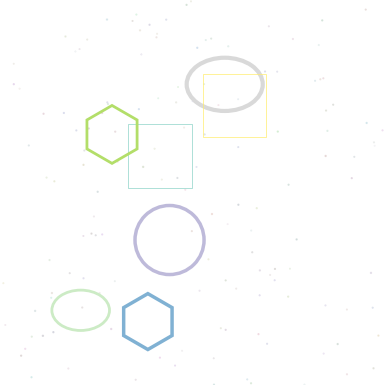[{"shape": "square", "thickness": 0.5, "radius": 0.41, "center": [0.416, 0.594]}, {"shape": "circle", "thickness": 2.5, "radius": 0.45, "center": [0.44, 0.377]}, {"shape": "hexagon", "thickness": 2.5, "radius": 0.36, "center": [0.384, 0.165]}, {"shape": "hexagon", "thickness": 2, "radius": 0.38, "center": [0.291, 0.651]}, {"shape": "oval", "thickness": 3, "radius": 0.49, "center": [0.584, 0.781]}, {"shape": "oval", "thickness": 2, "radius": 0.37, "center": [0.21, 0.194]}, {"shape": "square", "thickness": 0.5, "radius": 0.41, "center": [0.609, 0.727]}]